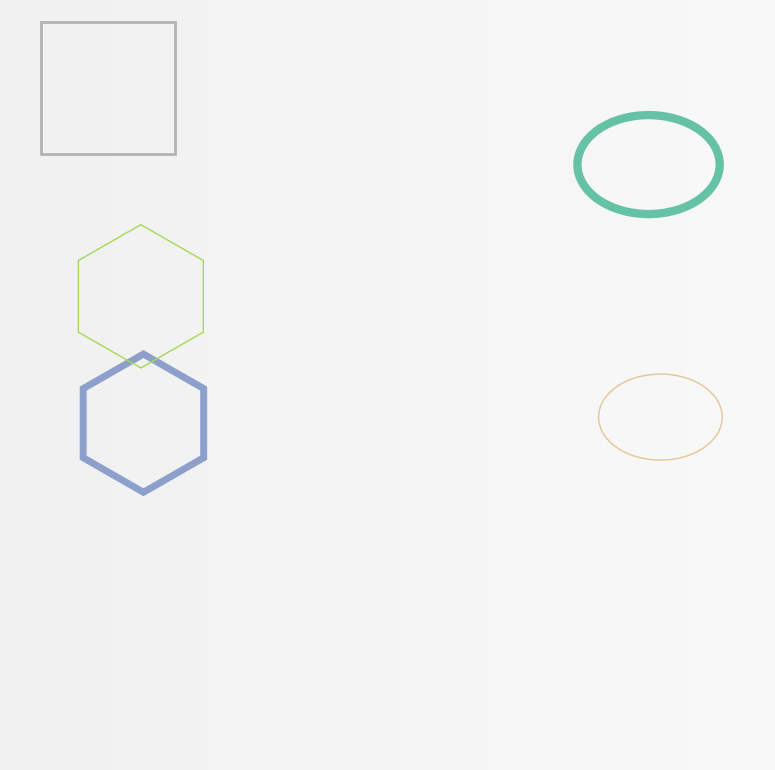[{"shape": "oval", "thickness": 3, "radius": 0.46, "center": [0.837, 0.786]}, {"shape": "hexagon", "thickness": 2.5, "radius": 0.45, "center": [0.185, 0.45]}, {"shape": "hexagon", "thickness": 0.5, "radius": 0.47, "center": [0.182, 0.615]}, {"shape": "oval", "thickness": 0.5, "radius": 0.4, "center": [0.852, 0.458]}, {"shape": "square", "thickness": 1, "radius": 0.43, "center": [0.14, 0.886]}]